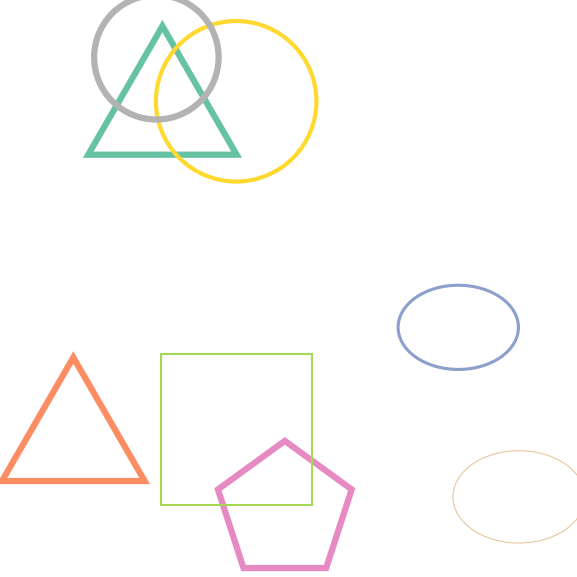[{"shape": "triangle", "thickness": 3, "radius": 0.74, "center": [0.281, 0.805]}, {"shape": "triangle", "thickness": 3, "radius": 0.71, "center": [0.127, 0.238]}, {"shape": "oval", "thickness": 1.5, "radius": 0.52, "center": [0.794, 0.432]}, {"shape": "pentagon", "thickness": 3, "radius": 0.61, "center": [0.493, 0.114]}, {"shape": "square", "thickness": 1, "radius": 0.65, "center": [0.409, 0.255]}, {"shape": "circle", "thickness": 2, "radius": 0.69, "center": [0.409, 0.824]}, {"shape": "oval", "thickness": 0.5, "radius": 0.57, "center": [0.899, 0.139]}, {"shape": "circle", "thickness": 3, "radius": 0.54, "center": [0.271, 0.9]}]